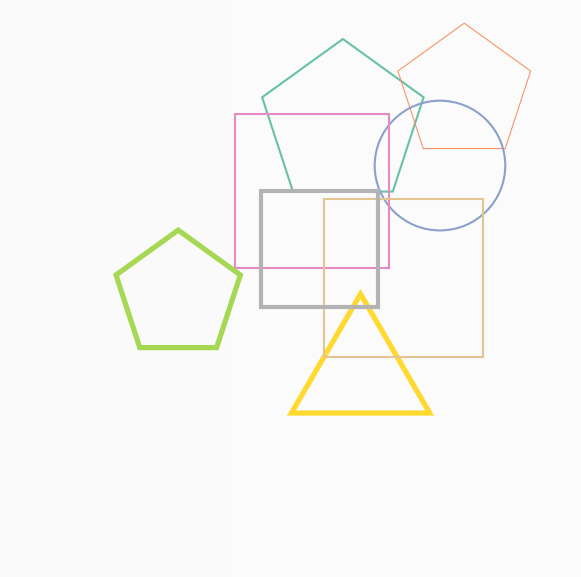[{"shape": "pentagon", "thickness": 1, "radius": 0.73, "center": [0.59, 0.786]}, {"shape": "pentagon", "thickness": 0.5, "radius": 0.6, "center": [0.799, 0.839]}, {"shape": "circle", "thickness": 1, "radius": 0.56, "center": [0.757, 0.712]}, {"shape": "square", "thickness": 1, "radius": 0.67, "center": [0.537, 0.668]}, {"shape": "pentagon", "thickness": 2.5, "radius": 0.56, "center": [0.307, 0.488]}, {"shape": "triangle", "thickness": 2.5, "radius": 0.69, "center": [0.62, 0.353]}, {"shape": "square", "thickness": 1, "radius": 0.68, "center": [0.694, 0.517]}, {"shape": "square", "thickness": 2, "radius": 0.5, "center": [0.55, 0.568]}]